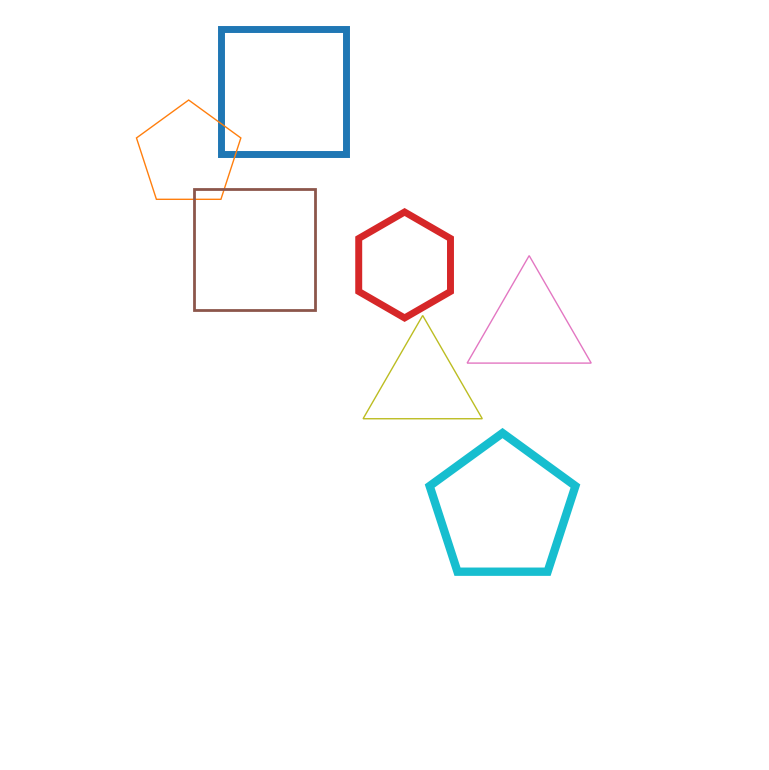[{"shape": "square", "thickness": 2.5, "radius": 0.41, "center": [0.368, 0.881]}, {"shape": "pentagon", "thickness": 0.5, "radius": 0.36, "center": [0.245, 0.799]}, {"shape": "hexagon", "thickness": 2.5, "radius": 0.34, "center": [0.525, 0.656]}, {"shape": "square", "thickness": 1, "radius": 0.39, "center": [0.33, 0.676]}, {"shape": "triangle", "thickness": 0.5, "radius": 0.47, "center": [0.687, 0.575]}, {"shape": "triangle", "thickness": 0.5, "radius": 0.45, "center": [0.549, 0.501]}, {"shape": "pentagon", "thickness": 3, "radius": 0.5, "center": [0.653, 0.338]}]